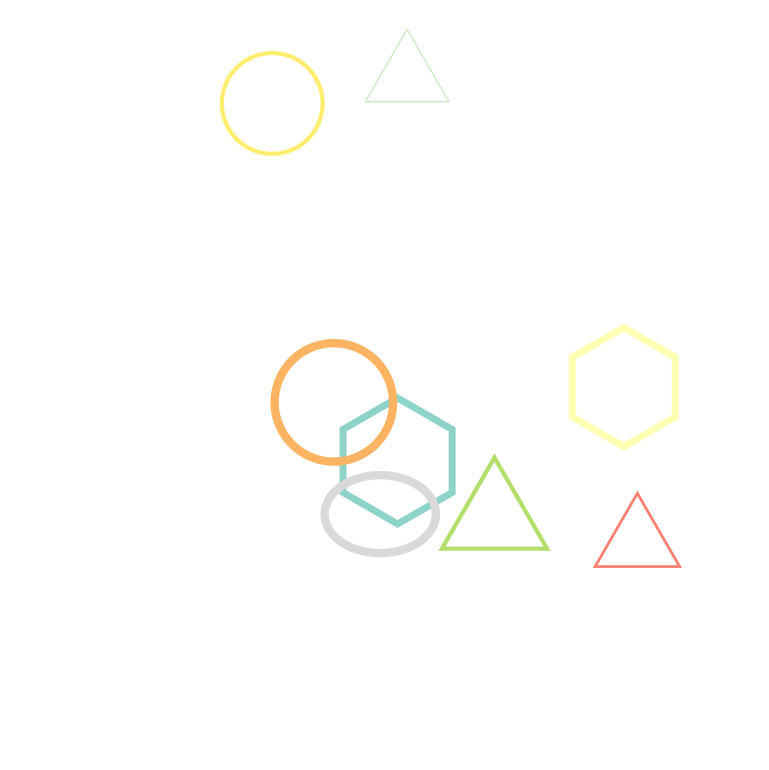[{"shape": "hexagon", "thickness": 2.5, "radius": 0.41, "center": [0.516, 0.401]}, {"shape": "hexagon", "thickness": 2.5, "radius": 0.39, "center": [0.81, 0.497]}, {"shape": "triangle", "thickness": 1, "radius": 0.32, "center": [0.828, 0.296]}, {"shape": "circle", "thickness": 3, "radius": 0.38, "center": [0.434, 0.477]}, {"shape": "triangle", "thickness": 1.5, "radius": 0.39, "center": [0.642, 0.327]}, {"shape": "oval", "thickness": 3, "radius": 0.36, "center": [0.494, 0.332]}, {"shape": "triangle", "thickness": 0.5, "radius": 0.31, "center": [0.529, 0.899]}, {"shape": "circle", "thickness": 1.5, "radius": 0.33, "center": [0.354, 0.866]}]